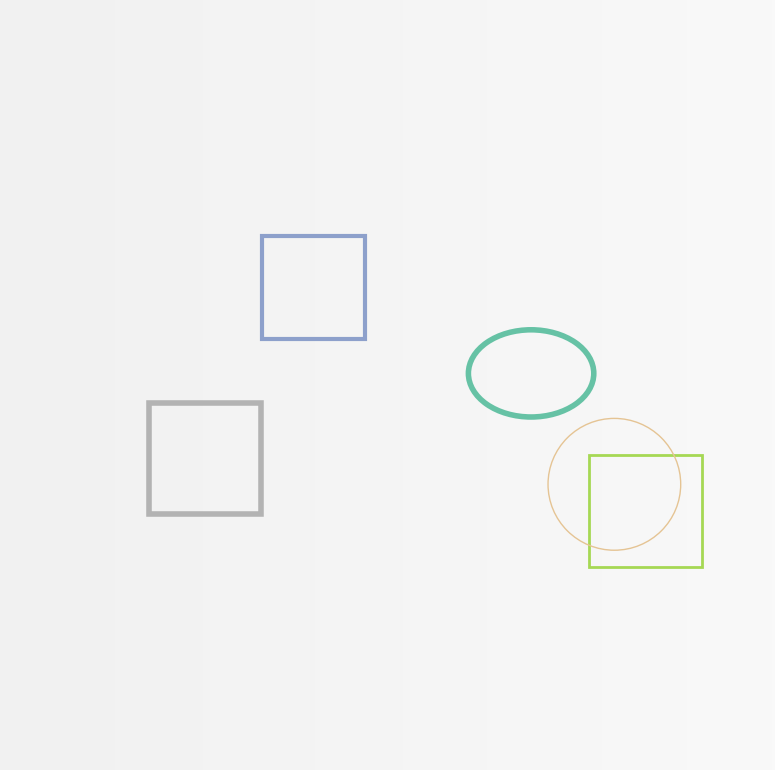[{"shape": "oval", "thickness": 2, "radius": 0.4, "center": [0.685, 0.515]}, {"shape": "square", "thickness": 1.5, "radius": 0.33, "center": [0.404, 0.627]}, {"shape": "square", "thickness": 1, "radius": 0.36, "center": [0.833, 0.337]}, {"shape": "circle", "thickness": 0.5, "radius": 0.43, "center": [0.793, 0.371]}, {"shape": "square", "thickness": 2, "radius": 0.36, "center": [0.265, 0.405]}]